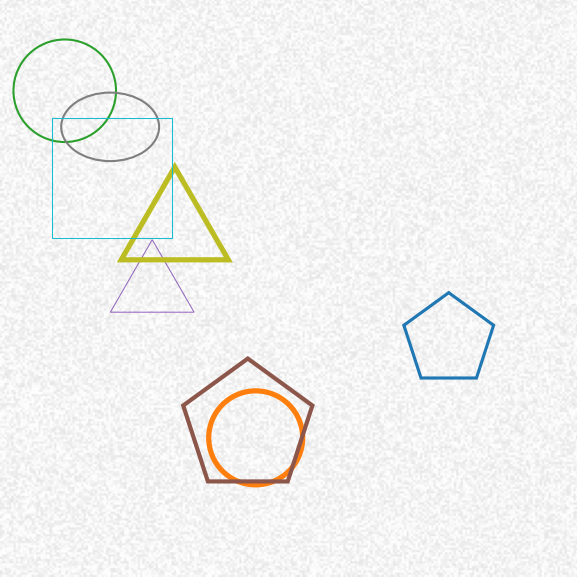[{"shape": "pentagon", "thickness": 1.5, "radius": 0.41, "center": [0.777, 0.411]}, {"shape": "circle", "thickness": 2.5, "radius": 0.41, "center": [0.443, 0.241]}, {"shape": "circle", "thickness": 1, "radius": 0.44, "center": [0.112, 0.842]}, {"shape": "triangle", "thickness": 0.5, "radius": 0.42, "center": [0.264, 0.5]}, {"shape": "pentagon", "thickness": 2, "radius": 0.59, "center": [0.429, 0.261]}, {"shape": "oval", "thickness": 1, "radius": 0.42, "center": [0.191, 0.779]}, {"shape": "triangle", "thickness": 2.5, "radius": 0.54, "center": [0.303, 0.603]}, {"shape": "square", "thickness": 0.5, "radius": 0.52, "center": [0.194, 0.691]}]